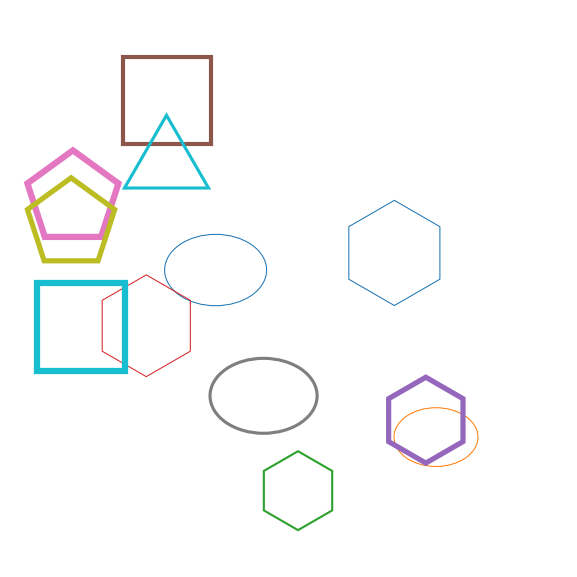[{"shape": "oval", "thickness": 0.5, "radius": 0.44, "center": [0.373, 0.532]}, {"shape": "hexagon", "thickness": 0.5, "radius": 0.46, "center": [0.683, 0.561]}, {"shape": "oval", "thickness": 0.5, "radius": 0.36, "center": [0.755, 0.242]}, {"shape": "hexagon", "thickness": 1, "radius": 0.34, "center": [0.516, 0.149]}, {"shape": "hexagon", "thickness": 0.5, "radius": 0.44, "center": [0.253, 0.435]}, {"shape": "hexagon", "thickness": 2.5, "radius": 0.37, "center": [0.737, 0.272]}, {"shape": "square", "thickness": 2, "radius": 0.38, "center": [0.289, 0.826]}, {"shape": "pentagon", "thickness": 3, "radius": 0.41, "center": [0.126, 0.656]}, {"shape": "oval", "thickness": 1.5, "radius": 0.46, "center": [0.456, 0.314]}, {"shape": "pentagon", "thickness": 2.5, "radius": 0.4, "center": [0.123, 0.612]}, {"shape": "triangle", "thickness": 1.5, "radius": 0.42, "center": [0.288, 0.716]}, {"shape": "square", "thickness": 3, "radius": 0.38, "center": [0.14, 0.433]}]